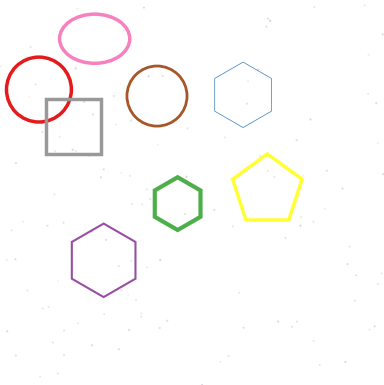[{"shape": "circle", "thickness": 2.5, "radius": 0.42, "center": [0.101, 0.767]}, {"shape": "hexagon", "thickness": 0.5, "radius": 0.43, "center": [0.631, 0.754]}, {"shape": "hexagon", "thickness": 3, "radius": 0.34, "center": [0.461, 0.471]}, {"shape": "hexagon", "thickness": 1.5, "radius": 0.48, "center": [0.269, 0.324]}, {"shape": "pentagon", "thickness": 2.5, "radius": 0.47, "center": [0.694, 0.505]}, {"shape": "circle", "thickness": 2, "radius": 0.39, "center": [0.408, 0.751]}, {"shape": "oval", "thickness": 2.5, "radius": 0.46, "center": [0.246, 0.899]}, {"shape": "square", "thickness": 2.5, "radius": 0.36, "center": [0.191, 0.672]}]